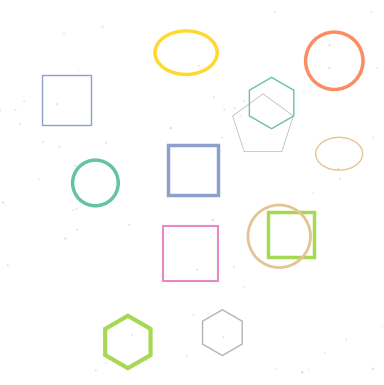[{"shape": "hexagon", "thickness": 1, "radius": 0.33, "center": [0.705, 0.732]}, {"shape": "circle", "thickness": 2.5, "radius": 0.3, "center": [0.248, 0.525]}, {"shape": "circle", "thickness": 2.5, "radius": 0.37, "center": [0.868, 0.842]}, {"shape": "square", "thickness": 2.5, "radius": 0.32, "center": [0.501, 0.558]}, {"shape": "square", "thickness": 1, "radius": 0.32, "center": [0.173, 0.741]}, {"shape": "square", "thickness": 1.5, "radius": 0.36, "center": [0.494, 0.342]}, {"shape": "hexagon", "thickness": 3, "radius": 0.34, "center": [0.332, 0.112]}, {"shape": "square", "thickness": 2.5, "radius": 0.3, "center": [0.756, 0.391]}, {"shape": "oval", "thickness": 2.5, "radius": 0.4, "center": [0.483, 0.863]}, {"shape": "oval", "thickness": 1, "radius": 0.3, "center": [0.881, 0.601]}, {"shape": "circle", "thickness": 2, "radius": 0.41, "center": [0.725, 0.386]}, {"shape": "hexagon", "thickness": 1, "radius": 0.3, "center": [0.578, 0.136]}, {"shape": "pentagon", "thickness": 0.5, "radius": 0.42, "center": [0.683, 0.673]}]